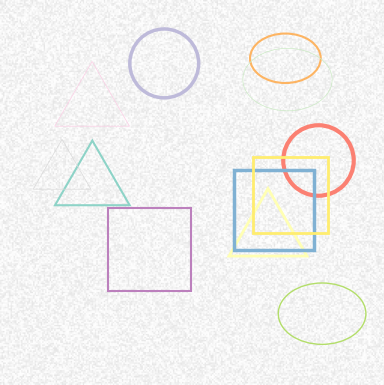[{"shape": "triangle", "thickness": 1.5, "radius": 0.56, "center": [0.24, 0.523]}, {"shape": "triangle", "thickness": 2, "radius": 0.58, "center": [0.696, 0.393]}, {"shape": "circle", "thickness": 2.5, "radius": 0.45, "center": [0.427, 0.835]}, {"shape": "circle", "thickness": 3, "radius": 0.46, "center": [0.827, 0.583]}, {"shape": "square", "thickness": 2.5, "radius": 0.52, "center": [0.711, 0.455]}, {"shape": "oval", "thickness": 1.5, "radius": 0.46, "center": [0.741, 0.849]}, {"shape": "oval", "thickness": 1, "radius": 0.57, "center": [0.837, 0.185]}, {"shape": "triangle", "thickness": 0.5, "radius": 0.56, "center": [0.239, 0.728]}, {"shape": "triangle", "thickness": 0.5, "radius": 0.43, "center": [0.161, 0.552]}, {"shape": "square", "thickness": 1.5, "radius": 0.54, "center": [0.388, 0.352]}, {"shape": "oval", "thickness": 0.5, "radius": 0.58, "center": [0.747, 0.793]}, {"shape": "square", "thickness": 2, "radius": 0.49, "center": [0.754, 0.494]}]